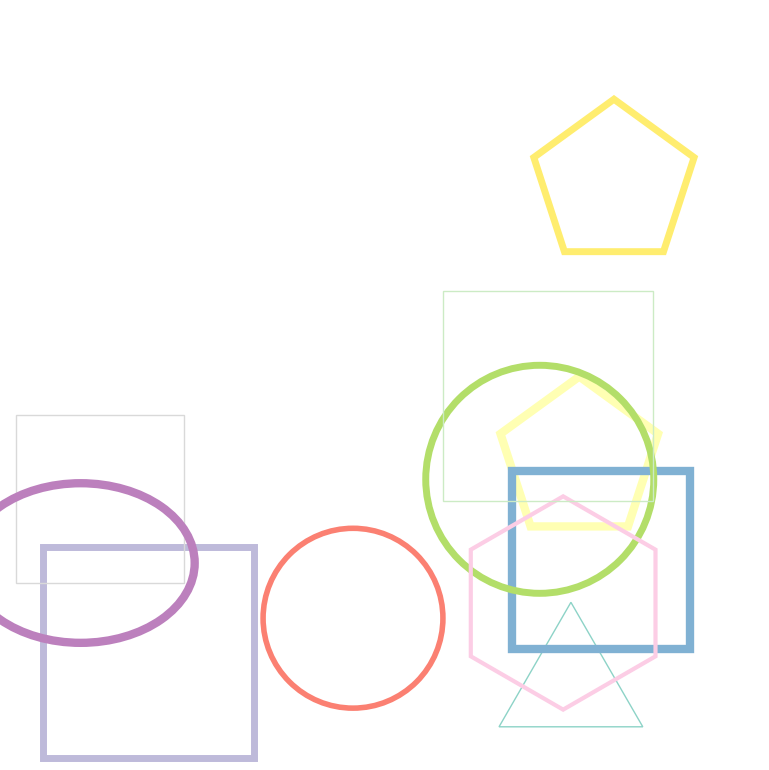[{"shape": "triangle", "thickness": 0.5, "radius": 0.54, "center": [0.741, 0.11]}, {"shape": "pentagon", "thickness": 3, "radius": 0.54, "center": [0.752, 0.403]}, {"shape": "square", "thickness": 2.5, "radius": 0.69, "center": [0.193, 0.153]}, {"shape": "circle", "thickness": 2, "radius": 0.58, "center": [0.458, 0.197]}, {"shape": "square", "thickness": 3, "radius": 0.58, "center": [0.78, 0.273]}, {"shape": "circle", "thickness": 2.5, "radius": 0.74, "center": [0.701, 0.378]}, {"shape": "hexagon", "thickness": 1.5, "radius": 0.69, "center": [0.731, 0.217]}, {"shape": "square", "thickness": 0.5, "radius": 0.54, "center": [0.13, 0.352]}, {"shape": "oval", "thickness": 3, "radius": 0.74, "center": [0.105, 0.269]}, {"shape": "square", "thickness": 0.5, "radius": 0.68, "center": [0.711, 0.486]}, {"shape": "pentagon", "thickness": 2.5, "radius": 0.55, "center": [0.797, 0.762]}]